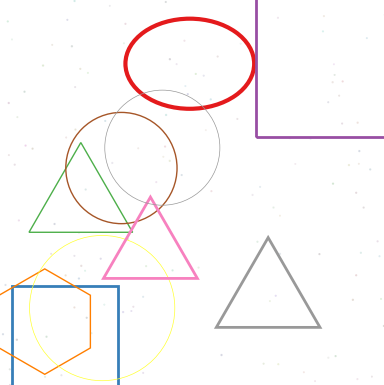[{"shape": "oval", "thickness": 3, "radius": 0.84, "center": [0.493, 0.834]}, {"shape": "square", "thickness": 2, "radius": 0.68, "center": [0.168, 0.12]}, {"shape": "triangle", "thickness": 1, "radius": 0.78, "center": [0.21, 0.474]}, {"shape": "square", "thickness": 2, "radius": 0.97, "center": [0.859, 0.838]}, {"shape": "hexagon", "thickness": 1, "radius": 0.68, "center": [0.116, 0.165]}, {"shape": "circle", "thickness": 0.5, "radius": 0.94, "center": [0.265, 0.2]}, {"shape": "circle", "thickness": 1, "radius": 0.72, "center": [0.315, 0.564]}, {"shape": "triangle", "thickness": 2, "radius": 0.7, "center": [0.391, 0.347]}, {"shape": "circle", "thickness": 0.5, "radius": 0.75, "center": [0.422, 0.616]}, {"shape": "triangle", "thickness": 2, "radius": 0.78, "center": [0.697, 0.227]}]